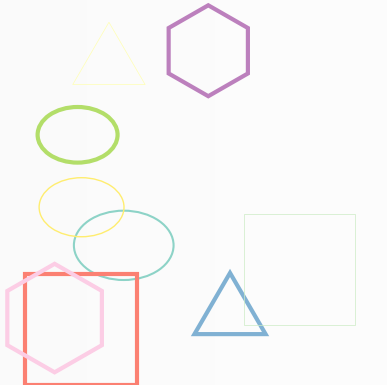[{"shape": "oval", "thickness": 1.5, "radius": 0.64, "center": [0.319, 0.363]}, {"shape": "triangle", "thickness": 0.5, "radius": 0.54, "center": [0.281, 0.834]}, {"shape": "square", "thickness": 3, "radius": 0.72, "center": [0.21, 0.144]}, {"shape": "triangle", "thickness": 3, "radius": 0.53, "center": [0.594, 0.185]}, {"shape": "oval", "thickness": 3, "radius": 0.52, "center": [0.2, 0.65]}, {"shape": "hexagon", "thickness": 3, "radius": 0.7, "center": [0.141, 0.174]}, {"shape": "hexagon", "thickness": 3, "radius": 0.59, "center": [0.537, 0.868]}, {"shape": "square", "thickness": 0.5, "radius": 0.72, "center": [0.773, 0.299]}, {"shape": "oval", "thickness": 1, "radius": 0.55, "center": [0.21, 0.462]}]